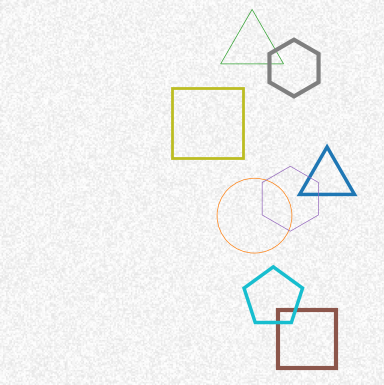[{"shape": "triangle", "thickness": 2.5, "radius": 0.41, "center": [0.85, 0.536]}, {"shape": "circle", "thickness": 0.5, "radius": 0.49, "center": [0.661, 0.44]}, {"shape": "triangle", "thickness": 0.5, "radius": 0.47, "center": [0.655, 0.881]}, {"shape": "hexagon", "thickness": 0.5, "radius": 0.42, "center": [0.754, 0.484]}, {"shape": "square", "thickness": 3, "radius": 0.38, "center": [0.798, 0.119]}, {"shape": "hexagon", "thickness": 3, "radius": 0.37, "center": [0.764, 0.823]}, {"shape": "square", "thickness": 2, "radius": 0.46, "center": [0.539, 0.68]}, {"shape": "pentagon", "thickness": 2.5, "radius": 0.4, "center": [0.71, 0.227]}]